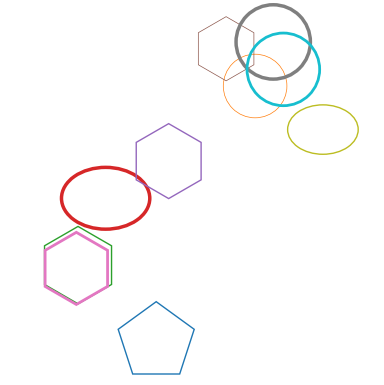[{"shape": "pentagon", "thickness": 1, "radius": 0.52, "center": [0.406, 0.113]}, {"shape": "circle", "thickness": 0.5, "radius": 0.41, "center": [0.663, 0.777]}, {"shape": "hexagon", "thickness": 1, "radius": 0.5, "center": [0.203, 0.311]}, {"shape": "oval", "thickness": 2.5, "radius": 0.57, "center": [0.274, 0.485]}, {"shape": "hexagon", "thickness": 1, "radius": 0.49, "center": [0.438, 0.582]}, {"shape": "hexagon", "thickness": 0.5, "radius": 0.42, "center": [0.587, 0.873]}, {"shape": "hexagon", "thickness": 2, "radius": 0.47, "center": [0.198, 0.303]}, {"shape": "circle", "thickness": 2.5, "radius": 0.48, "center": [0.71, 0.891]}, {"shape": "oval", "thickness": 1, "radius": 0.46, "center": [0.839, 0.663]}, {"shape": "circle", "thickness": 2, "radius": 0.47, "center": [0.736, 0.82]}]